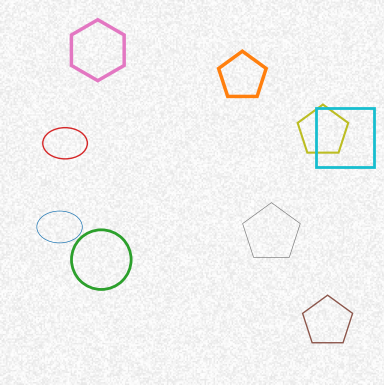[{"shape": "oval", "thickness": 0.5, "radius": 0.3, "center": [0.155, 0.41]}, {"shape": "pentagon", "thickness": 2.5, "radius": 0.32, "center": [0.63, 0.802]}, {"shape": "circle", "thickness": 2, "radius": 0.39, "center": [0.263, 0.326]}, {"shape": "oval", "thickness": 1, "radius": 0.29, "center": [0.169, 0.628]}, {"shape": "pentagon", "thickness": 1, "radius": 0.34, "center": [0.851, 0.165]}, {"shape": "hexagon", "thickness": 2.5, "radius": 0.4, "center": [0.254, 0.87]}, {"shape": "pentagon", "thickness": 0.5, "radius": 0.39, "center": [0.705, 0.395]}, {"shape": "pentagon", "thickness": 1.5, "radius": 0.35, "center": [0.839, 0.659]}, {"shape": "square", "thickness": 2, "radius": 0.38, "center": [0.896, 0.642]}]